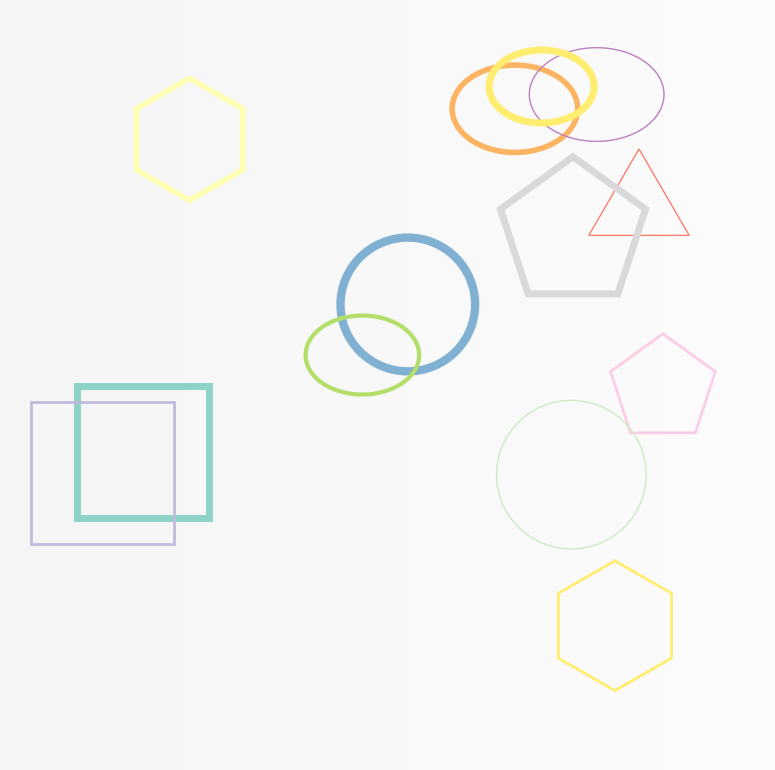[{"shape": "square", "thickness": 2.5, "radius": 0.43, "center": [0.184, 0.413]}, {"shape": "hexagon", "thickness": 2, "radius": 0.4, "center": [0.245, 0.819]}, {"shape": "square", "thickness": 1, "radius": 0.46, "center": [0.132, 0.385]}, {"shape": "triangle", "thickness": 0.5, "radius": 0.37, "center": [0.825, 0.732]}, {"shape": "circle", "thickness": 3, "radius": 0.43, "center": [0.526, 0.605]}, {"shape": "oval", "thickness": 2, "radius": 0.41, "center": [0.664, 0.859]}, {"shape": "oval", "thickness": 1.5, "radius": 0.37, "center": [0.468, 0.539]}, {"shape": "pentagon", "thickness": 1, "radius": 0.36, "center": [0.855, 0.495]}, {"shape": "pentagon", "thickness": 2.5, "radius": 0.49, "center": [0.739, 0.698]}, {"shape": "oval", "thickness": 0.5, "radius": 0.43, "center": [0.77, 0.877]}, {"shape": "circle", "thickness": 0.5, "radius": 0.48, "center": [0.737, 0.384]}, {"shape": "oval", "thickness": 2.5, "radius": 0.34, "center": [0.699, 0.888]}, {"shape": "hexagon", "thickness": 1, "radius": 0.42, "center": [0.793, 0.187]}]